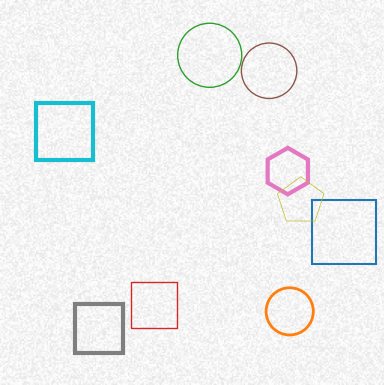[{"shape": "square", "thickness": 1.5, "radius": 0.42, "center": [0.893, 0.397]}, {"shape": "circle", "thickness": 2, "radius": 0.31, "center": [0.752, 0.191]}, {"shape": "circle", "thickness": 1, "radius": 0.42, "center": [0.545, 0.856]}, {"shape": "square", "thickness": 1, "radius": 0.3, "center": [0.399, 0.207]}, {"shape": "circle", "thickness": 1, "radius": 0.36, "center": [0.699, 0.816]}, {"shape": "hexagon", "thickness": 3, "radius": 0.3, "center": [0.747, 0.556]}, {"shape": "square", "thickness": 3, "radius": 0.32, "center": [0.257, 0.147]}, {"shape": "pentagon", "thickness": 0.5, "radius": 0.32, "center": [0.781, 0.477]}, {"shape": "square", "thickness": 3, "radius": 0.37, "center": [0.167, 0.659]}]